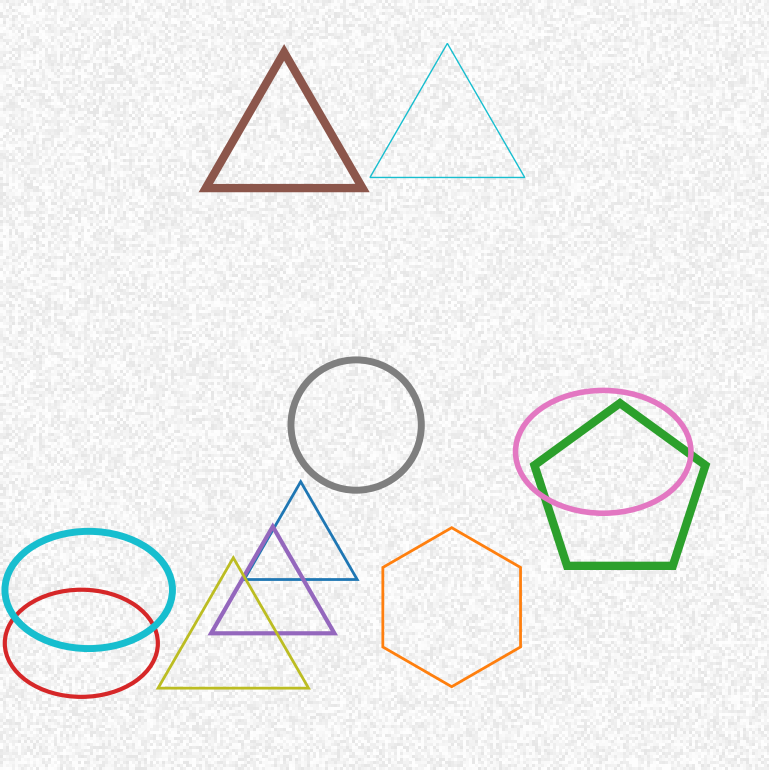[{"shape": "triangle", "thickness": 1, "radius": 0.42, "center": [0.391, 0.29]}, {"shape": "hexagon", "thickness": 1, "radius": 0.52, "center": [0.587, 0.211]}, {"shape": "pentagon", "thickness": 3, "radius": 0.58, "center": [0.805, 0.36]}, {"shape": "oval", "thickness": 1.5, "radius": 0.5, "center": [0.106, 0.165]}, {"shape": "triangle", "thickness": 1.5, "radius": 0.46, "center": [0.354, 0.224]}, {"shape": "triangle", "thickness": 3, "radius": 0.59, "center": [0.369, 0.814]}, {"shape": "oval", "thickness": 2, "radius": 0.57, "center": [0.783, 0.413]}, {"shape": "circle", "thickness": 2.5, "radius": 0.42, "center": [0.463, 0.448]}, {"shape": "triangle", "thickness": 1, "radius": 0.56, "center": [0.303, 0.163]}, {"shape": "oval", "thickness": 2.5, "radius": 0.54, "center": [0.115, 0.234]}, {"shape": "triangle", "thickness": 0.5, "radius": 0.58, "center": [0.581, 0.828]}]